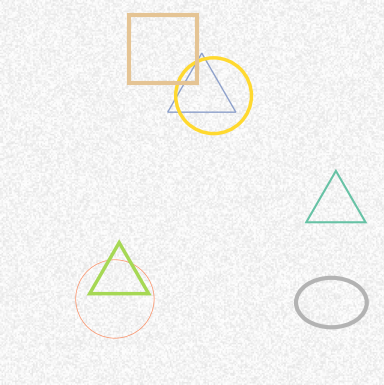[{"shape": "triangle", "thickness": 1.5, "radius": 0.44, "center": [0.872, 0.467]}, {"shape": "circle", "thickness": 0.5, "radius": 0.51, "center": [0.298, 0.223]}, {"shape": "triangle", "thickness": 1, "radius": 0.51, "center": [0.524, 0.76]}, {"shape": "triangle", "thickness": 2.5, "radius": 0.44, "center": [0.31, 0.281]}, {"shape": "circle", "thickness": 2.5, "radius": 0.49, "center": [0.555, 0.751]}, {"shape": "square", "thickness": 3, "radius": 0.44, "center": [0.424, 0.873]}, {"shape": "oval", "thickness": 3, "radius": 0.46, "center": [0.861, 0.214]}]